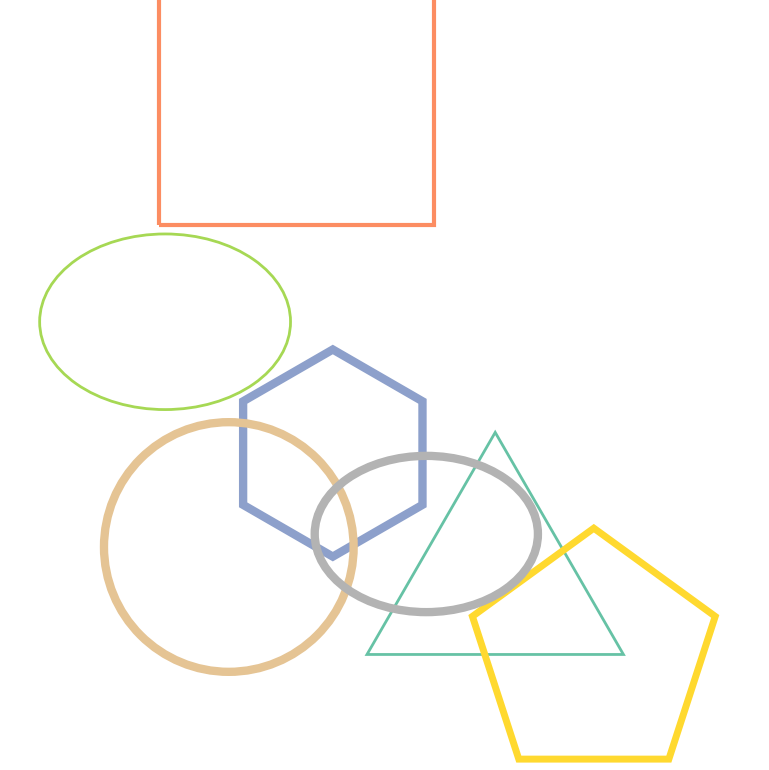[{"shape": "triangle", "thickness": 1, "radius": 0.96, "center": [0.643, 0.246]}, {"shape": "square", "thickness": 1.5, "radius": 0.89, "center": [0.385, 0.887]}, {"shape": "hexagon", "thickness": 3, "radius": 0.67, "center": [0.432, 0.412]}, {"shape": "oval", "thickness": 1, "radius": 0.81, "center": [0.214, 0.582]}, {"shape": "pentagon", "thickness": 2.5, "radius": 0.83, "center": [0.771, 0.148]}, {"shape": "circle", "thickness": 3, "radius": 0.81, "center": [0.297, 0.29]}, {"shape": "oval", "thickness": 3, "radius": 0.72, "center": [0.554, 0.306]}]